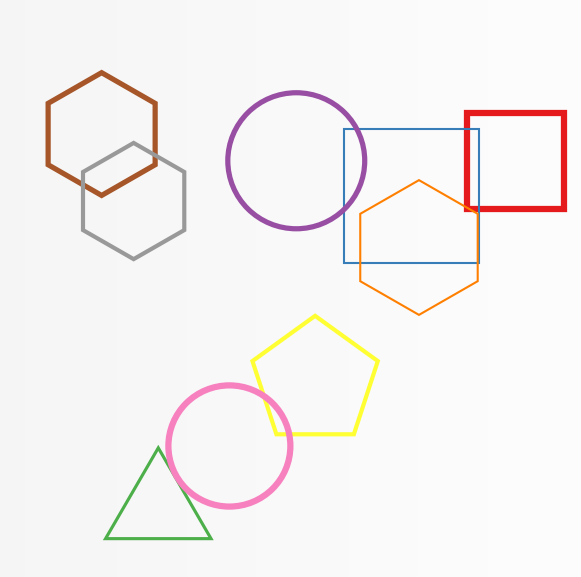[{"shape": "square", "thickness": 3, "radius": 0.42, "center": [0.887, 0.72]}, {"shape": "square", "thickness": 1, "radius": 0.58, "center": [0.708, 0.66]}, {"shape": "triangle", "thickness": 1.5, "radius": 0.52, "center": [0.272, 0.119]}, {"shape": "circle", "thickness": 2.5, "radius": 0.59, "center": [0.51, 0.721]}, {"shape": "hexagon", "thickness": 1, "radius": 0.58, "center": [0.721, 0.571]}, {"shape": "pentagon", "thickness": 2, "radius": 0.57, "center": [0.542, 0.339]}, {"shape": "hexagon", "thickness": 2.5, "radius": 0.53, "center": [0.175, 0.767]}, {"shape": "circle", "thickness": 3, "radius": 0.52, "center": [0.395, 0.227]}, {"shape": "hexagon", "thickness": 2, "radius": 0.5, "center": [0.23, 0.651]}]